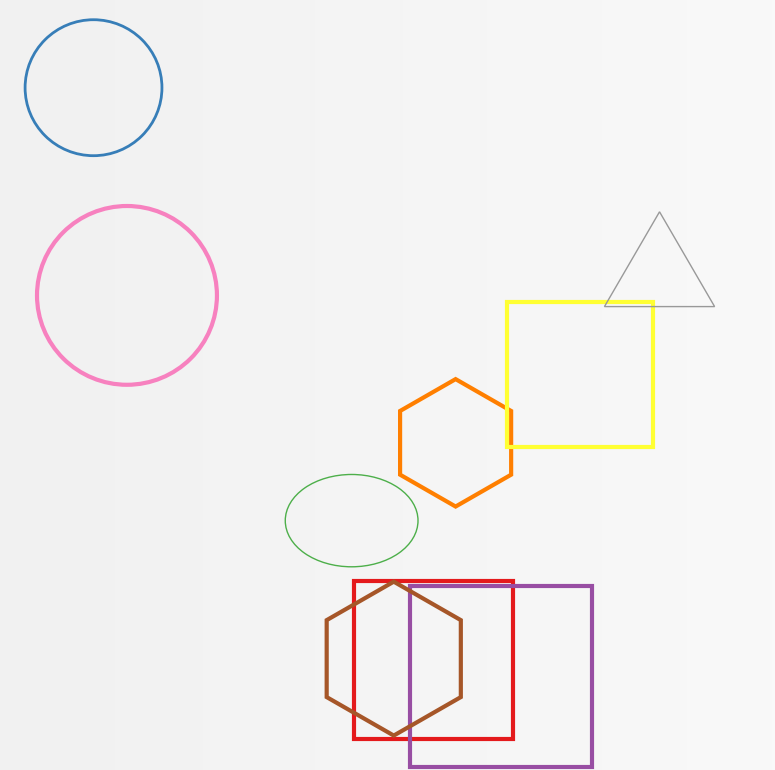[{"shape": "square", "thickness": 1.5, "radius": 0.51, "center": [0.56, 0.142]}, {"shape": "circle", "thickness": 1, "radius": 0.44, "center": [0.121, 0.886]}, {"shape": "oval", "thickness": 0.5, "radius": 0.43, "center": [0.454, 0.324]}, {"shape": "square", "thickness": 1.5, "radius": 0.59, "center": [0.646, 0.121]}, {"shape": "hexagon", "thickness": 1.5, "radius": 0.41, "center": [0.588, 0.425]}, {"shape": "square", "thickness": 1.5, "radius": 0.47, "center": [0.749, 0.514]}, {"shape": "hexagon", "thickness": 1.5, "radius": 0.5, "center": [0.508, 0.145]}, {"shape": "circle", "thickness": 1.5, "radius": 0.58, "center": [0.164, 0.616]}, {"shape": "triangle", "thickness": 0.5, "radius": 0.41, "center": [0.851, 0.643]}]